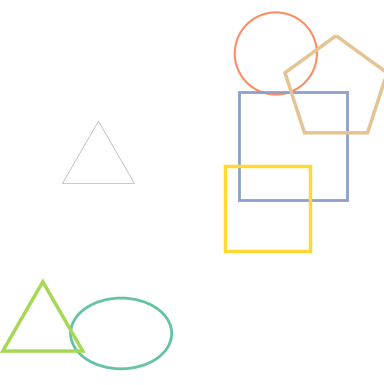[{"shape": "oval", "thickness": 2, "radius": 0.66, "center": [0.315, 0.134]}, {"shape": "circle", "thickness": 1.5, "radius": 0.53, "center": [0.716, 0.861]}, {"shape": "square", "thickness": 2, "radius": 0.7, "center": [0.762, 0.621]}, {"shape": "triangle", "thickness": 2.5, "radius": 0.6, "center": [0.111, 0.148]}, {"shape": "square", "thickness": 2.5, "radius": 0.55, "center": [0.695, 0.458]}, {"shape": "pentagon", "thickness": 2.5, "radius": 0.7, "center": [0.873, 0.768]}, {"shape": "triangle", "thickness": 0.5, "radius": 0.54, "center": [0.256, 0.577]}]